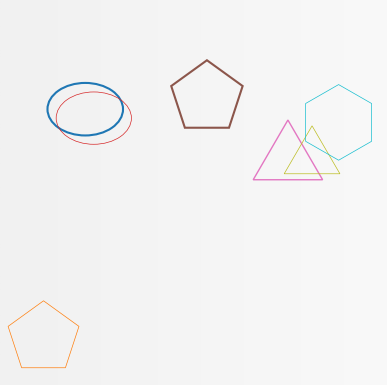[{"shape": "oval", "thickness": 1.5, "radius": 0.49, "center": [0.22, 0.716]}, {"shape": "pentagon", "thickness": 0.5, "radius": 0.48, "center": [0.112, 0.123]}, {"shape": "oval", "thickness": 0.5, "radius": 0.49, "center": [0.242, 0.693]}, {"shape": "pentagon", "thickness": 1.5, "radius": 0.48, "center": [0.534, 0.747]}, {"shape": "triangle", "thickness": 1, "radius": 0.52, "center": [0.743, 0.585]}, {"shape": "triangle", "thickness": 0.5, "radius": 0.42, "center": [0.805, 0.59]}, {"shape": "hexagon", "thickness": 0.5, "radius": 0.49, "center": [0.874, 0.682]}]